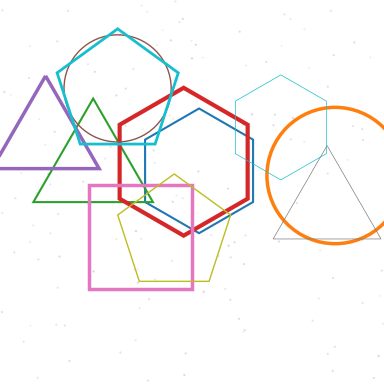[{"shape": "hexagon", "thickness": 1.5, "radius": 0.81, "center": [0.517, 0.556]}, {"shape": "circle", "thickness": 2.5, "radius": 0.89, "center": [0.87, 0.544]}, {"shape": "triangle", "thickness": 1.5, "radius": 0.9, "center": [0.242, 0.565]}, {"shape": "hexagon", "thickness": 3, "radius": 0.96, "center": [0.477, 0.58]}, {"shape": "triangle", "thickness": 2.5, "radius": 0.8, "center": [0.118, 0.642]}, {"shape": "circle", "thickness": 1, "radius": 0.7, "center": [0.305, 0.77]}, {"shape": "square", "thickness": 2.5, "radius": 0.67, "center": [0.365, 0.385]}, {"shape": "triangle", "thickness": 0.5, "radius": 0.81, "center": [0.85, 0.46]}, {"shape": "pentagon", "thickness": 1, "radius": 0.77, "center": [0.452, 0.394]}, {"shape": "pentagon", "thickness": 2, "radius": 0.83, "center": [0.306, 0.76]}, {"shape": "hexagon", "thickness": 0.5, "radius": 0.68, "center": [0.729, 0.669]}]